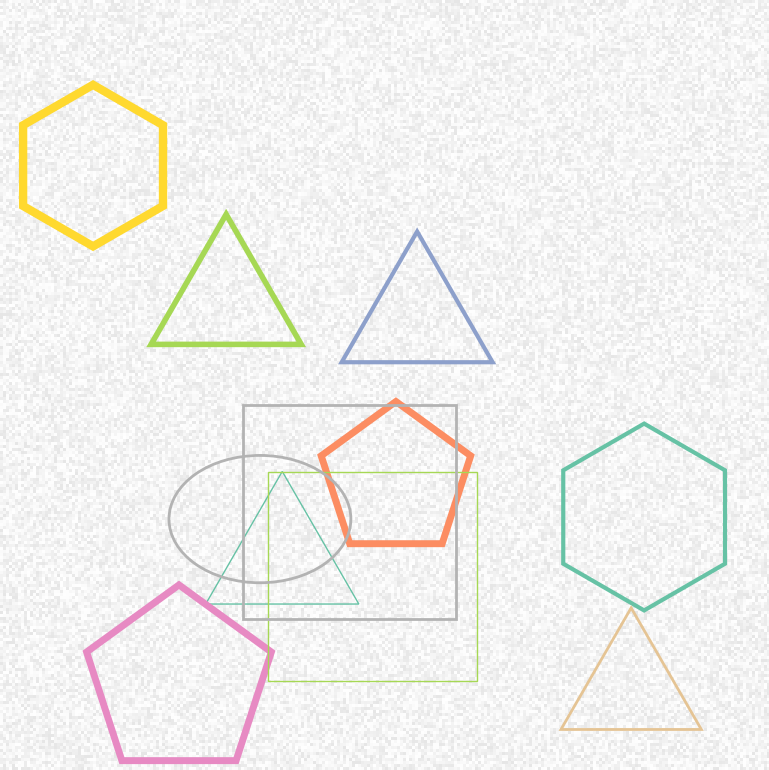[{"shape": "hexagon", "thickness": 1.5, "radius": 0.61, "center": [0.837, 0.329]}, {"shape": "triangle", "thickness": 0.5, "radius": 0.57, "center": [0.367, 0.273]}, {"shape": "pentagon", "thickness": 2.5, "radius": 0.51, "center": [0.514, 0.376]}, {"shape": "triangle", "thickness": 1.5, "radius": 0.57, "center": [0.542, 0.586]}, {"shape": "pentagon", "thickness": 2.5, "radius": 0.63, "center": [0.232, 0.114]}, {"shape": "triangle", "thickness": 2, "radius": 0.56, "center": [0.294, 0.609]}, {"shape": "square", "thickness": 0.5, "radius": 0.68, "center": [0.484, 0.251]}, {"shape": "hexagon", "thickness": 3, "radius": 0.52, "center": [0.121, 0.785]}, {"shape": "triangle", "thickness": 1, "radius": 0.53, "center": [0.82, 0.105]}, {"shape": "oval", "thickness": 1, "radius": 0.59, "center": [0.338, 0.326]}, {"shape": "square", "thickness": 1, "radius": 0.69, "center": [0.454, 0.335]}]